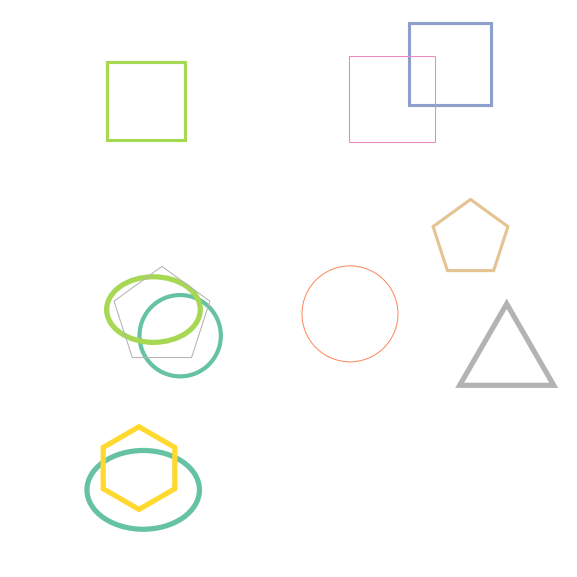[{"shape": "circle", "thickness": 2, "radius": 0.35, "center": [0.312, 0.418]}, {"shape": "oval", "thickness": 2.5, "radius": 0.49, "center": [0.248, 0.151]}, {"shape": "circle", "thickness": 0.5, "radius": 0.42, "center": [0.606, 0.456]}, {"shape": "square", "thickness": 1.5, "radius": 0.36, "center": [0.78, 0.889]}, {"shape": "square", "thickness": 0.5, "radius": 0.38, "center": [0.679, 0.828]}, {"shape": "square", "thickness": 1.5, "radius": 0.34, "center": [0.253, 0.825]}, {"shape": "oval", "thickness": 2.5, "radius": 0.41, "center": [0.266, 0.463]}, {"shape": "hexagon", "thickness": 2.5, "radius": 0.36, "center": [0.241, 0.189]}, {"shape": "pentagon", "thickness": 1.5, "radius": 0.34, "center": [0.815, 0.586]}, {"shape": "pentagon", "thickness": 0.5, "radius": 0.44, "center": [0.28, 0.451]}, {"shape": "triangle", "thickness": 2.5, "radius": 0.47, "center": [0.877, 0.379]}]